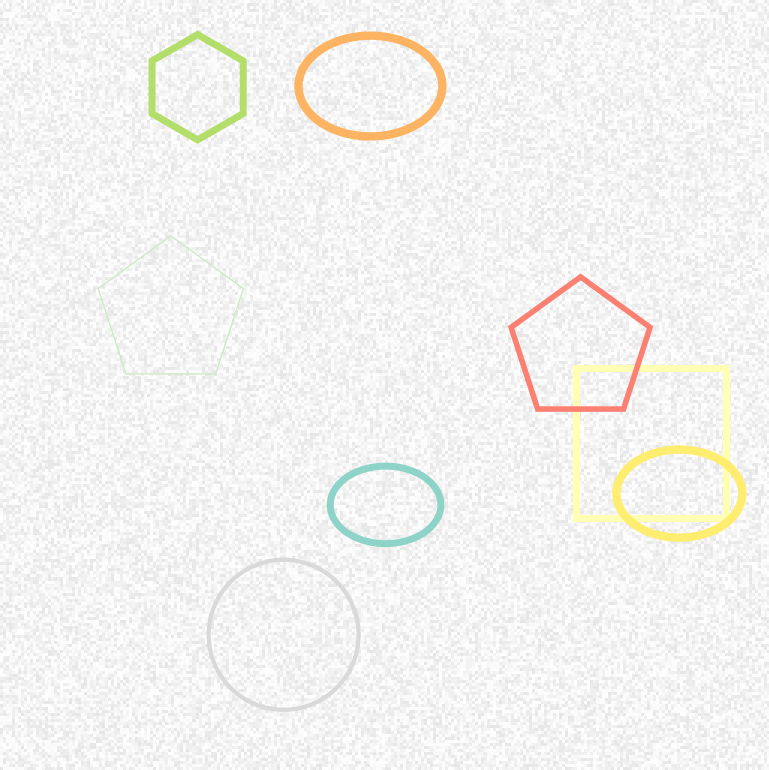[{"shape": "oval", "thickness": 2.5, "radius": 0.36, "center": [0.501, 0.344]}, {"shape": "square", "thickness": 2.5, "radius": 0.49, "center": [0.845, 0.425]}, {"shape": "pentagon", "thickness": 2, "radius": 0.47, "center": [0.754, 0.546]}, {"shape": "oval", "thickness": 3, "radius": 0.47, "center": [0.481, 0.888]}, {"shape": "hexagon", "thickness": 2.5, "radius": 0.34, "center": [0.257, 0.887]}, {"shape": "circle", "thickness": 1.5, "radius": 0.49, "center": [0.368, 0.176]}, {"shape": "pentagon", "thickness": 0.5, "radius": 0.5, "center": [0.222, 0.595]}, {"shape": "oval", "thickness": 3, "radius": 0.41, "center": [0.882, 0.359]}]